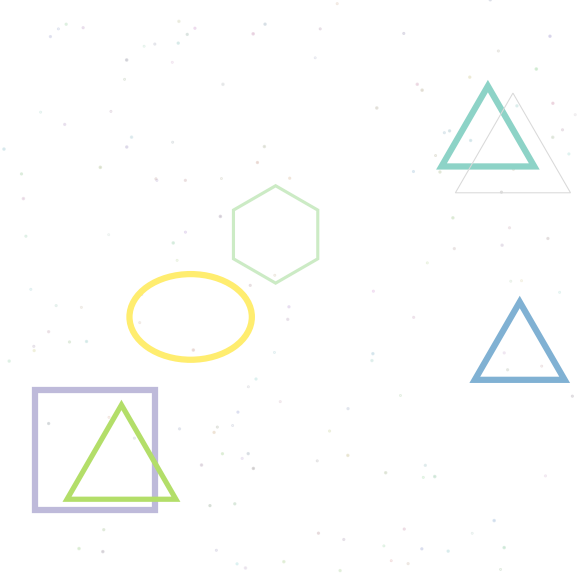[{"shape": "triangle", "thickness": 3, "radius": 0.46, "center": [0.845, 0.757]}, {"shape": "square", "thickness": 3, "radius": 0.52, "center": [0.165, 0.22]}, {"shape": "triangle", "thickness": 3, "radius": 0.45, "center": [0.9, 0.386]}, {"shape": "triangle", "thickness": 2.5, "radius": 0.54, "center": [0.21, 0.189]}, {"shape": "triangle", "thickness": 0.5, "radius": 0.58, "center": [0.888, 0.723]}, {"shape": "hexagon", "thickness": 1.5, "radius": 0.42, "center": [0.477, 0.593]}, {"shape": "oval", "thickness": 3, "radius": 0.53, "center": [0.33, 0.45]}]